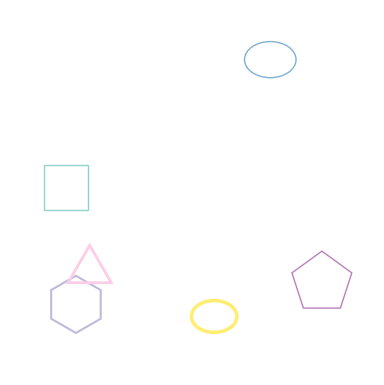[{"shape": "square", "thickness": 1, "radius": 0.29, "center": [0.171, 0.512]}, {"shape": "hexagon", "thickness": 1.5, "radius": 0.37, "center": [0.197, 0.209]}, {"shape": "oval", "thickness": 1, "radius": 0.33, "center": [0.702, 0.845]}, {"shape": "triangle", "thickness": 2, "radius": 0.32, "center": [0.233, 0.298]}, {"shape": "pentagon", "thickness": 1, "radius": 0.41, "center": [0.836, 0.266]}, {"shape": "oval", "thickness": 2.5, "radius": 0.3, "center": [0.556, 0.178]}]